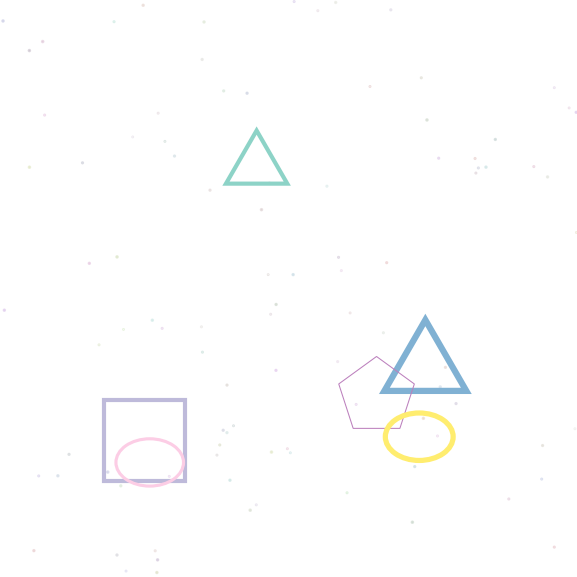[{"shape": "triangle", "thickness": 2, "radius": 0.31, "center": [0.444, 0.712]}, {"shape": "square", "thickness": 2, "radius": 0.35, "center": [0.25, 0.236]}, {"shape": "triangle", "thickness": 3, "radius": 0.41, "center": [0.737, 0.363]}, {"shape": "oval", "thickness": 1.5, "radius": 0.29, "center": [0.259, 0.198]}, {"shape": "pentagon", "thickness": 0.5, "radius": 0.34, "center": [0.652, 0.313]}, {"shape": "oval", "thickness": 2.5, "radius": 0.29, "center": [0.726, 0.243]}]